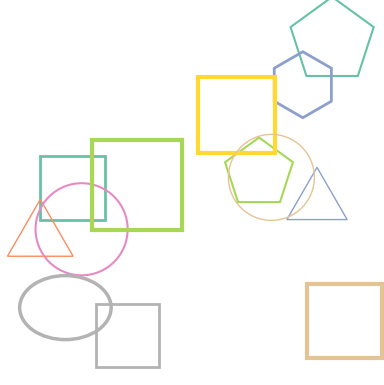[{"shape": "pentagon", "thickness": 1.5, "radius": 0.57, "center": [0.863, 0.895]}, {"shape": "square", "thickness": 2, "radius": 0.42, "center": [0.188, 0.511]}, {"shape": "triangle", "thickness": 1, "radius": 0.49, "center": [0.105, 0.384]}, {"shape": "hexagon", "thickness": 2, "radius": 0.43, "center": [0.787, 0.78]}, {"shape": "triangle", "thickness": 1, "radius": 0.45, "center": [0.823, 0.475]}, {"shape": "circle", "thickness": 1.5, "radius": 0.6, "center": [0.212, 0.405]}, {"shape": "square", "thickness": 3, "radius": 0.58, "center": [0.355, 0.52]}, {"shape": "pentagon", "thickness": 1.5, "radius": 0.46, "center": [0.673, 0.55]}, {"shape": "square", "thickness": 3, "radius": 0.5, "center": [0.614, 0.701]}, {"shape": "square", "thickness": 3, "radius": 0.49, "center": [0.895, 0.166]}, {"shape": "circle", "thickness": 1, "radius": 0.56, "center": [0.705, 0.539]}, {"shape": "square", "thickness": 2, "radius": 0.41, "center": [0.332, 0.129]}, {"shape": "oval", "thickness": 2.5, "radius": 0.59, "center": [0.17, 0.201]}]